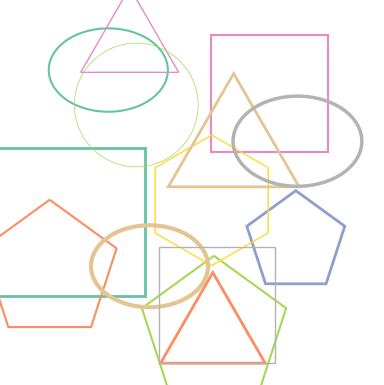[{"shape": "oval", "thickness": 1.5, "radius": 0.77, "center": [0.281, 0.818]}, {"shape": "square", "thickness": 2, "radius": 0.96, "center": [0.185, 0.424]}, {"shape": "triangle", "thickness": 2, "radius": 0.78, "center": [0.553, 0.135]}, {"shape": "pentagon", "thickness": 1.5, "radius": 0.91, "center": [0.129, 0.298]}, {"shape": "pentagon", "thickness": 2, "radius": 0.67, "center": [0.768, 0.371]}, {"shape": "triangle", "thickness": 1, "radius": 0.73, "center": [0.337, 0.886]}, {"shape": "square", "thickness": 1.5, "radius": 0.76, "center": [0.7, 0.756]}, {"shape": "circle", "thickness": 0.5, "radius": 0.8, "center": [0.354, 0.727]}, {"shape": "pentagon", "thickness": 1.5, "radius": 0.98, "center": [0.556, 0.139]}, {"shape": "hexagon", "thickness": 1, "radius": 0.85, "center": [0.55, 0.48]}, {"shape": "oval", "thickness": 3, "radius": 0.76, "center": [0.388, 0.308]}, {"shape": "triangle", "thickness": 2, "radius": 0.98, "center": [0.607, 0.613]}, {"shape": "oval", "thickness": 2.5, "radius": 0.84, "center": [0.773, 0.633]}, {"shape": "square", "thickness": 1, "radius": 0.75, "center": [0.563, 0.207]}]